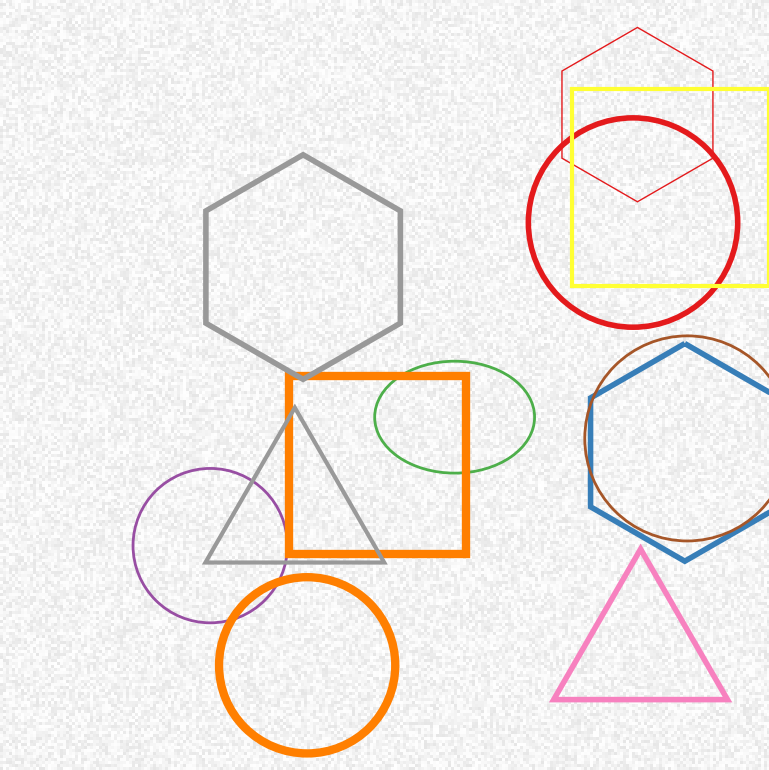[{"shape": "circle", "thickness": 2, "radius": 0.68, "center": [0.822, 0.711]}, {"shape": "hexagon", "thickness": 0.5, "radius": 0.57, "center": [0.828, 0.851]}, {"shape": "hexagon", "thickness": 2, "radius": 0.71, "center": [0.889, 0.412]}, {"shape": "oval", "thickness": 1, "radius": 0.52, "center": [0.59, 0.458]}, {"shape": "circle", "thickness": 1, "radius": 0.5, "center": [0.273, 0.291]}, {"shape": "square", "thickness": 3, "radius": 0.58, "center": [0.49, 0.396]}, {"shape": "circle", "thickness": 3, "radius": 0.57, "center": [0.399, 0.136]}, {"shape": "square", "thickness": 1.5, "radius": 0.64, "center": [0.87, 0.756]}, {"shape": "circle", "thickness": 1, "radius": 0.67, "center": [0.893, 0.431]}, {"shape": "triangle", "thickness": 2, "radius": 0.65, "center": [0.832, 0.157]}, {"shape": "hexagon", "thickness": 2, "radius": 0.73, "center": [0.394, 0.653]}, {"shape": "triangle", "thickness": 1.5, "radius": 0.67, "center": [0.383, 0.336]}]